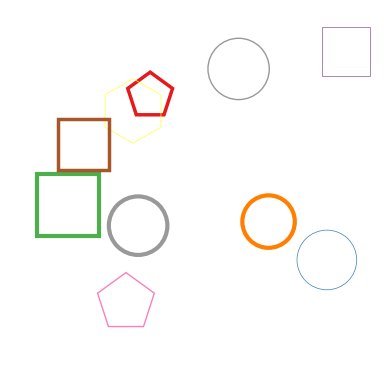[{"shape": "pentagon", "thickness": 2.5, "radius": 0.31, "center": [0.39, 0.751]}, {"shape": "circle", "thickness": 0.5, "radius": 0.39, "center": [0.849, 0.325]}, {"shape": "square", "thickness": 3, "radius": 0.4, "center": [0.177, 0.468]}, {"shape": "square", "thickness": 0.5, "radius": 0.32, "center": [0.898, 0.867]}, {"shape": "circle", "thickness": 3, "radius": 0.34, "center": [0.698, 0.424]}, {"shape": "hexagon", "thickness": 0.5, "radius": 0.42, "center": [0.346, 0.712]}, {"shape": "square", "thickness": 2.5, "radius": 0.33, "center": [0.216, 0.624]}, {"shape": "pentagon", "thickness": 1, "radius": 0.39, "center": [0.327, 0.214]}, {"shape": "circle", "thickness": 3, "radius": 0.38, "center": [0.359, 0.414]}, {"shape": "circle", "thickness": 1, "radius": 0.4, "center": [0.62, 0.821]}]